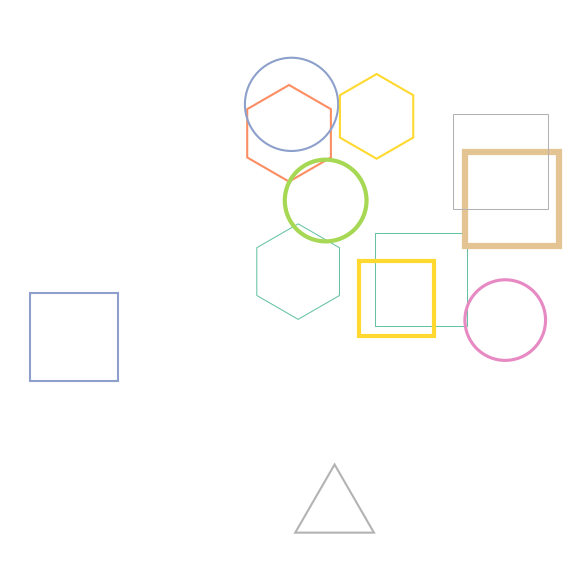[{"shape": "square", "thickness": 0.5, "radius": 0.4, "center": [0.729, 0.516]}, {"shape": "hexagon", "thickness": 0.5, "radius": 0.41, "center": [0.516, 0.529]}, {"shape": "hexagon", "thickness": 1, "radius": 0.42, "center": [0.501, 0.768]}, {"shape": "square", "thickness": 1, "radius": 0.38, "center": [0.128, 0.415]}, {"shape": "circle", "thickness": 1, "radius": 0.4, "center": [0.505, 0.818]}, {"shape": "circle", "thickness": 1.5, "radius": 0.35, "center": [0.875, 0.445]}, {"shape": "circle", "thickness": 2, "radius": 0.35, "center": [0.564, 0.652]}, {"shape": "hexagon", "thickness": 1, "radius": 0.37, "center": [0.652, 0.798]}, {"shape": "square", "thickness": 2, "radius": 0.32, "center": [0.687, 0.483]}, {"shape": "square", "thickness": 3, "radius": 0.4, "center": [0.887, 0.654]}, {"shape": "triangle", "thickness": 1, "radius": 0.39, "center": [0.579, 0.116]}, {"shape": "square", "thickness": 0.5, "radius": 0.41, "center": [0.867, 0.72]}]